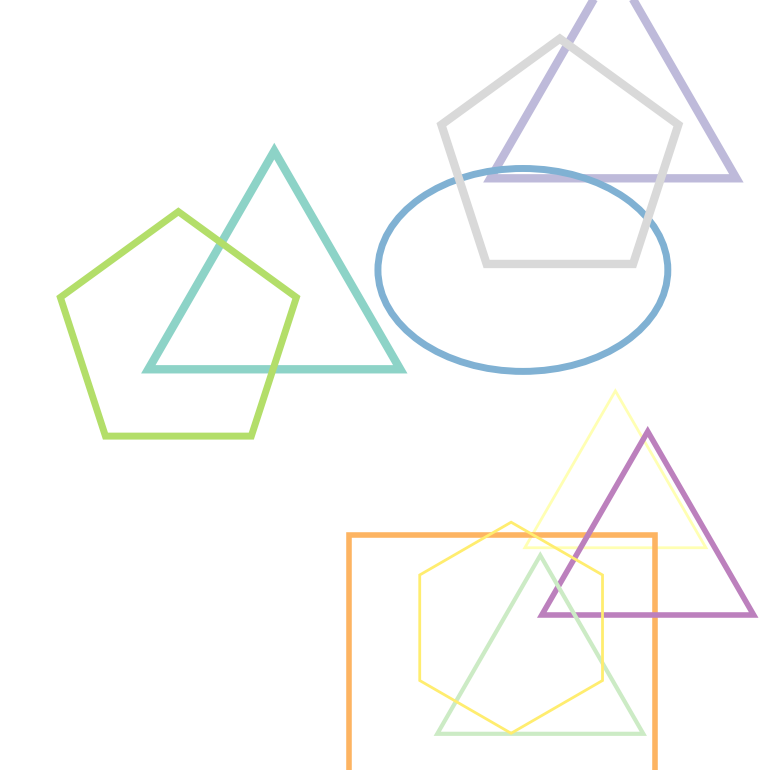[{"shape": "triangle", "thickness": 3, "radius": 0.94, "center": [0.356, 0.615]}, {"shape": "triangle", "thickness": 1, "radius": 0.68, "center": [0.799, 0.357]}, {"shape": "triangle", "thickness": 3, "radius": 0.92, "center": [0.797, 0.861]}, {"shape": "oval", "thickness": 2.5, "radius": 0.94, "center": [0.679, 0.649]}, {"shape": "square", "thickness": 2, "radius": 0.99, "center": [0.652, 0.107]}, {"shape": "pentagon", "thickness": 2.5, "radius": 0.81, "center": [0.232, 0.564]}, {"shape": "pentagon", "thickness": 3, "radius": 0.81, "center": [0.727, 0.788]}, {"shape": "triangle", "thickness": 2, "radius": 0.79, "center": [0.841, 0.281]}, {"shape": "triangle", "thickness": 1.5, "radius": 0.77, "center": [0.702, 0.124]}, {"shape": "hexagon", "thickness": 1, "radius": 0.69, "center": [0.664, 0.185]}]